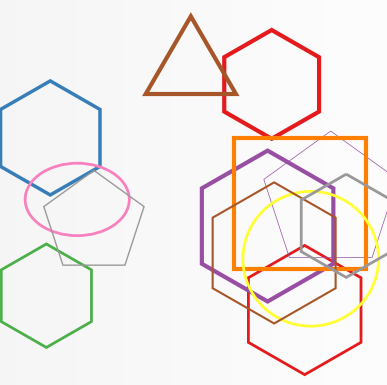[{"shape": "hexagon", "thickness": 3, "radius": 0.71, "center": [0.701, 0.781]}, {"shape": "hexagon", "thickness": 2, "radius": 0.84, "center": [0.786, 0.195]}, {"shape": "hexagon", "thickness": 2.5, "radius": 0.74, "center": [0.13, 0.642]}, {"shape": "hexagon", "thickness": 2, "radius": 0.67, "center": [0.12, 0.232]}, {"shape": "hexagon", "thickness": 3, "radius": 0.98, "center": [0.691, 0.413]}, {"shape": "pentagon", "thickness": 0.5, "radius": 0.91, "center": [0.853, 0.478]}, {"shape": "square", "thickness": 3, "radius": 0.85, "center": [0.774, 0.472]}, {"shape": "circle", "thickness": 2, "radius": 0.88, "center": [0.802, 0.328]}, {"shape": "triangle", "thickness": 3, "radius": 0.67, "center": [0.492, 0.823]}, {"shape": "hexagon", "thickness": 1.5, "radius": 0.92, "center": [0.707, 0.343]}, {"shape": "oval", "thickness": 2, "radius": 0.67, "center": [0.199, 0.482]}, {"shape": "pentagon", "thickness": 1, "radius": 0.68, "center": [0.242, 0.421]}, {"shape": "hexagon", "thickness": 2, "radius": 0.67, "center": [0.894, 0.414]}]